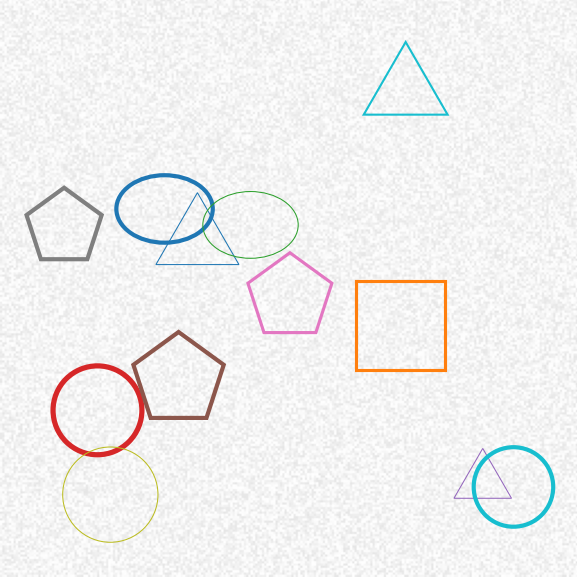[{"shape": "triangle", "thickness": 0.5, "radius": 0.42, "center": [0.342, 0.583]}, {"shape": "oval", "thickness": 2, "radius": 0.42, "center": [0.285, 0.637]}, {"shape": "square", "thickness": 1.5, "radius": 0.39, "center": [0.693, 0.435]}, {"shape": "oval", "thickness": 0.5, "radius": 0.41, "center": [0.434, 0.61]}, {"shape": "circle", "thickness": 2.5, "radius": 0.38, "center": [0.169, 0.289]}, {"shape": "triangle", "thickness": 0.5, "radius": 0.29, "center": [0.836, 0.165]}, {"shape": "pentagon", "thickness": 2, "radius": 0.41, "center": [0.309, 0.342]}, {"shape": "pentagon", "thickness": 1.5, "radius": 0.38, "center": [0.502, 0.485]}, {"shape": "pentagon", "thickness": 2, "radius": 0.34, "center": [0.111, 0.606]}, {"shape": "circle", "thickness": 0.5, "radius": 0.41, "center": [0.191, 0.143]}, {"shape": "circle", "thickness": 2, "radius": 0.34, "center": [0.889, 0.156]}, {"shape": "triangle", "thickness": 1, "radius": 0.42, "center": [0.702, 0.843]}]